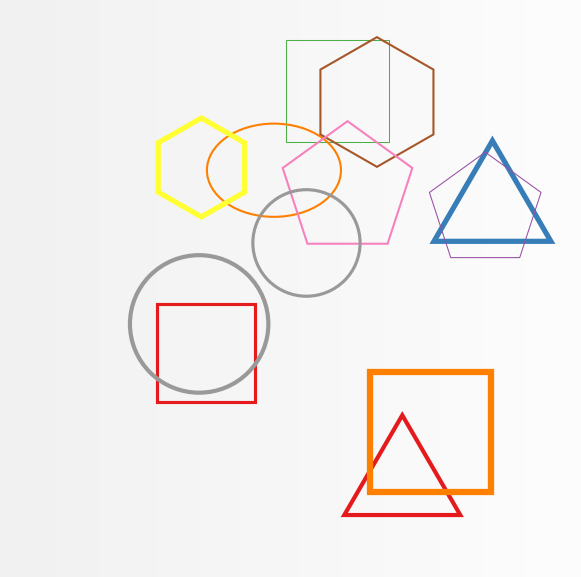[{"shape": "triangle", "thickness": 2, "radius": 0.58, "center": [0.692, 0.165]}, {"shape": "square", "thickness": 1.5, "radius": 0.42, "center": [0.355, 0.387]}, {"shape": "triangle", "thickness": 2.5, "radius": 0.58, "center": [0.847, 0.639]}, {"shape": "square", "thickness": 0.5, "radius": 0.44, "center": [0.581, 0.842]}, {"shape": "pentagon", "thickness": 0.5, "radius": 0.5, "center": [0.835, 0.635]}, {"shape": "oval", "thickness": 1, "radius": 0.58, "center": [0.471, 0.704]}, {"shape": "square", "thickness": 3, "radius": 0.52, "center": [0.741, 0.251]}, {"shape": "hexagon", "thickness": 2.5, "radius": 0.43, "center": [0.346, 0.709]}, {"shape": "hexagon", "thickness": 1, "radius": 0.56, "center": [0.648, 0.823]}, {"shape": "pentagon", "thickness": 1, "radius": 0.59, "center": [0.598, 0.672]}, {"shape": "circle", "thickness": 2, "radius": 0.6, "center": [0.343, 0.438]}, {"shape": "circle", "thickness": 1.5, "radius": 0.46, "center": [0.527, 0.578]}]